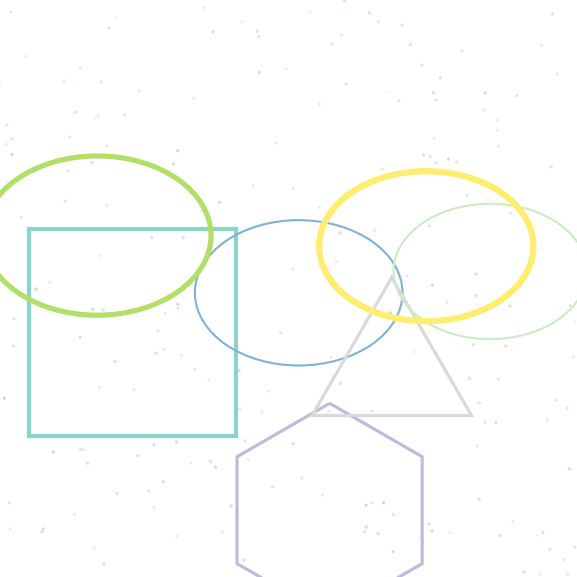[{"shape": "square", "thickness": 2, "radius": 0.89, "center": [0.229, 0.423]}, {"shape": "hexagon", "thickness": 1.5, "radius": 0.93, "center": [0.571, 0.116]}, {"shape": "oval", "thickness": 1, "radius": 0.9, "center": [0.517, 0.492]}, {"shape": "oval", "thickness": 2.5, "radius": 0.98, "center": [0.168, 0.591]}, {"shape": "triangle", "thickness": 1.5, "radius": 0.8, "center": [0.678, 0.359]}, {"shape": "oval", "thickness": 1, "radius": 0.84, "center": [0.849, 0.529]}, {"shape": "oval", "thickness": 3, "radius": 0.93, "center": [0.738, 0.573]}]